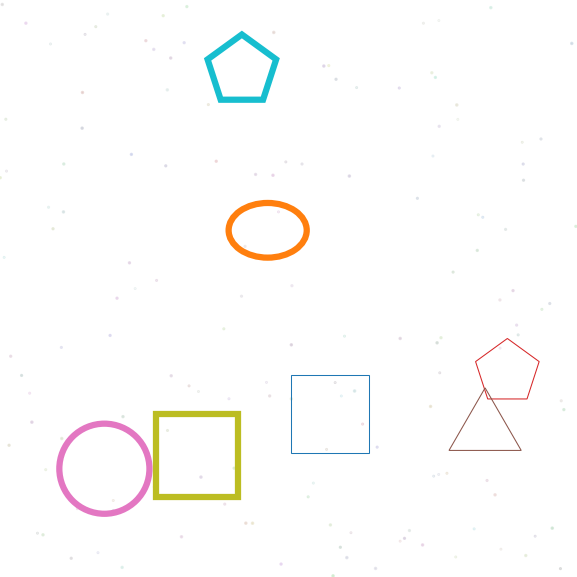[{"shape": "square", "thickness": 0.5, "radius": 0.34, "center": [0.572, 0.282]}, {"shape": "oval", "thickness": 3, "radius": 0.34, "center": [0.464, 0.6]}, {"shape": "pentagon", "thickness": 0.5, "radius": 0.29, "center": [0.879, 0.355]}, {"shape": "triangle", "thickness": 0.5, "radius": 0.36, "center": [0.84, 0.255]}, {"shape": "circle", "thickness": 3, "radius": 0.39, "center": [0.181, 0.187]}, {"shape": "square", "thickness": 3, "radius": 0.36, "center": [0.341, 0.21]}, {"shape": "pentagon", "thickness": 3, "radius": 0.31, "center": [0.419, 0.877]}]